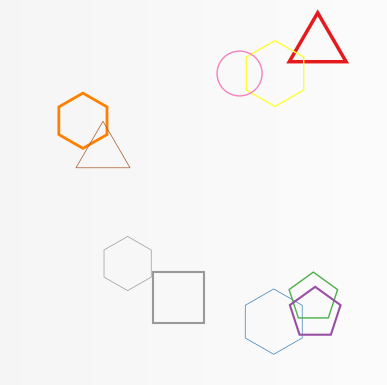[{"shape": "triangle", "thickness": 2.5, "radius": 0.42, "center": [0.82, 0.882]}, {"shape": "hexagon", "thickness": 0.5, "radius": 0.42, "center": [0.706, 0.165]}, {"shape": "pentagon", "thickness": 1, "radius": 0.33, "center": [0.809, 0.227]}, {"shape": "pentagon", "thickness": 1.5, "radius": 0.34, "center": [0.813, 0.186]}, {"shape": "hexagon", "thickness": 2, "radius": 0.36, "center": [0.214, 0.686]}, {"shape": "hexagon", "thickness": 1, "radius": 0.43, "center": [0.71, 0.809]}, {"shape": "triangle", "thickness": 0.5, "radius": 0.4, "center": [0.266, 0.604]}, {"shape": "circle", "thickness": 1, "radius": 0.29, "center": [0.618, 0.809]}, {"shape": "hexagon", "thickness": 0.5, "radius": 0.35, "center": [0.329, 0.316]}, {"shape": "square", "thickness": 1.5, "radius": 0.33, "center": [0.46, 0.227]}]